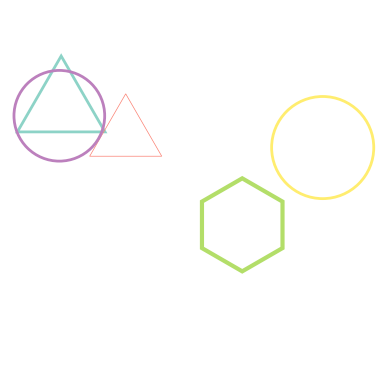[{"shape": "triangle", "thickness": 2, "radius": 0.66, "center": [0.159, 0.723]}, {"shape": "triangle", "thickness": 0.5, "radius": 0.54, "center": [0.327, 0.648]}, {"shape": "hexagon", "thickness": 3, "radius": 0.6, "center": [0.629, 0.416]}, {"shape": "circle", "thickness": 2, "radius": 0.59, "center": [0.154, 0.699]}, {"shape": "circle", "thickness": 2, "radius": 0.66, "center": [0.838, 0.617]}]